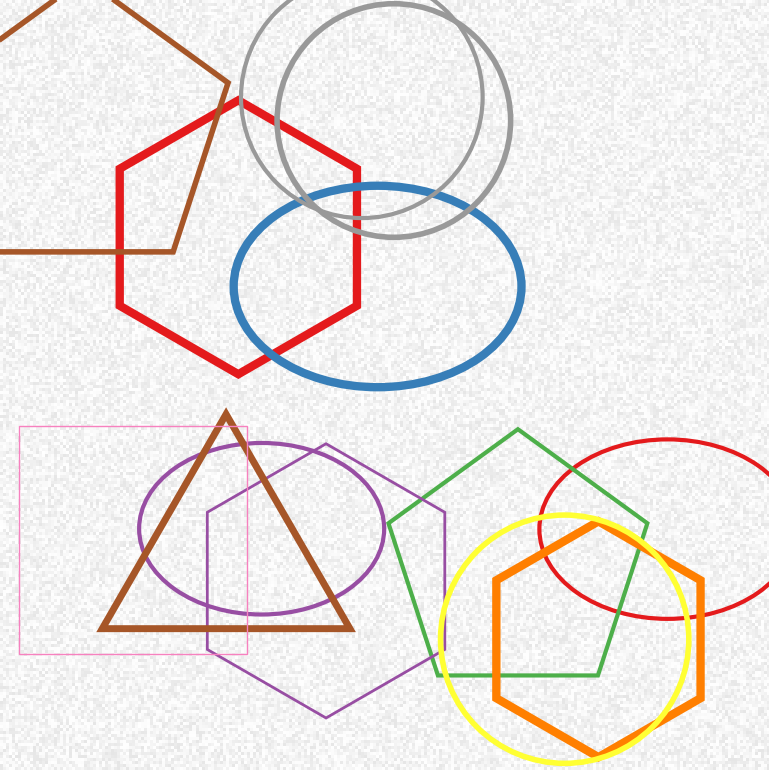[{"shape": "hexagon", "thickness": 3, "radius": 0.89, "center": [0.31, 0.692]}, {"shape": "oval", "thickness": 1.5, "radius": 0.83, "center": [0.867, 0.313]}, {"shape": "oval", "thickness": 3, "radius": 0.93, "center": [0.49, 0.628]}, {"shape": "pentagon", "thickness": 1.5, "radius": 0.88, "center": [0.673, 0.266]}, {"shape": "oval", "thickness": 1.5, "radius": 0.8, "center": [0.34, 0.313]}, {"shape": "hexagon", "thickness": 1, "radius": 0.89, "center": [0.423, 0.246]}, {"shape": "hexagon", "thickness": 3, "radius": 0.77, "center": [0.777, 0.17]}, {"shape": "circle", "thickness": 2, "radius": 0.81, "center": [0.733, 0.17]}, {"shape": "triangle", "thickness": 2.5, "radius": 0.93, "center": [0.294, 0.276]}, {"shape": "pentagon", "thickness": 2, "radius": 0.98, "center": [0.109, 0.832]}, {"shape": "square", "thickness": 0.5, "radius": 0.74, "center": [0.172, 0.299]}, {"shape": "circle", "thickness": 1.5, "radius": 0.78, "center": [0.47, 0.874]}, {"shape": "circle", "thickness": 2, "radius": 0.76, "center": [0.511, 0.843]}]